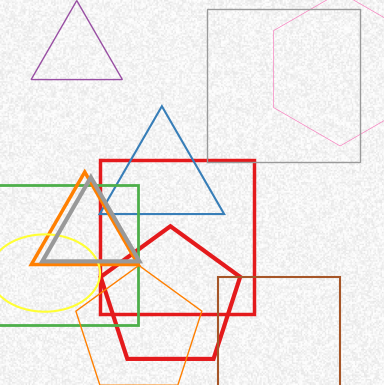[{"shape": "square", "thickness": 2.5, "radius": 1.0, "center": [0.46, 0.385]}, {"shape": "pentagon", "thickness": 3, "radius": 0.95, "center": [0.443, 0.222]}, {"shape": "triangle", "thickness": 1.5, "radius": 0.93, "center": [0.42, 0.537]}, {"shape": "square", "thickness": 2, "radius": 0.91, "center": [0.177, 0.338]}, {"shape": "triangle", "thickness": 1, "radius": 0.68, "center": [0.199, 0.862]}, {"shape": "triangle", "thickness": 2.5, "radius": 0.8, "center": [0.22, 0.393]}, {"shape": "pentagon", "thickness": 1, "radius": 0.86, "center": [0.361, 0.139]}, {"shape": "oval", "thickness": 1.5, "radius": 0.72, "center": [0.116, 0.291]}, {"shape": "square", "thickness": 1.5, "radius": 0.8, "center": [0.725, 0.122]}, {"shape": "hexagon", "thickness": 0.5, "radius": 1.0, "center": [0.883, 0.821]}, {"shape": "triangle", "thickness": 3, "radius": 0.73, "center": [0.236, 0.394]}, {"shape": "square", "thickness": 1, "radius": 0.99, "center": [0.736, 0.778]}]